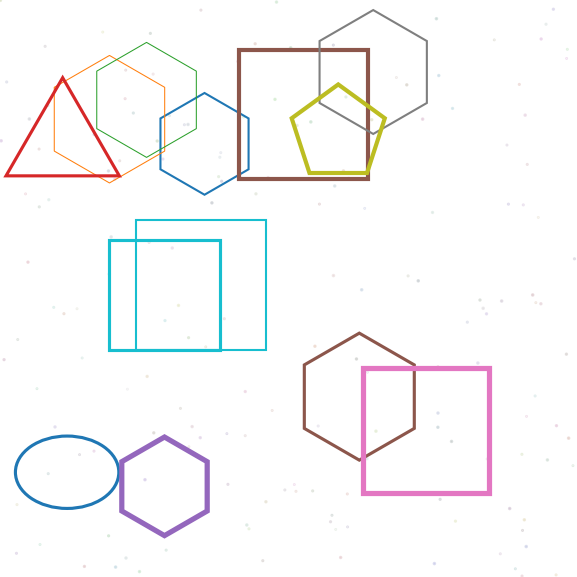[{"shape": "hexagon", "thickness": 1, "radius": 0.44, "center": [0.354, 0.75]}, {"shape": "oval", "thickness": 1.5, "radius": 0.45, "center": [0.116, 0.181]}, {"shape": "hexagon", "thickness": 0.5, "radius": 0.55, "center": [0.19, 0.793]}, {"shape": "hexagon", "thickness": 0.5, "radius": 0.5, "center": [0.254, 0.826]}, {"shape": "triangle", "thickness": 1.5, "radius": 0.57, "center": [0.109, 0.751]}, {"shape": "hexagon", "thickness": 2.5, "radius": 0.43, "center": [0.285, 0.157]}, {"shape": "square", "thickness": 2, "radius": 0.56, "center": [0.526, 0.801]}, {"shape": "hexagon", "thickness": 1.5, "radius": 0.55, "center": [0.622, 0.312]}, {"shape": "square", "thickness": 2.5, "radius": 0.54, "center": [0.737, 0.254]}, {"shape": "hexagon", "thickness": 1, "radius": 0.54, "center": [0.646, 0.874]}, {"shape": "pentagon", "thickness": 2, "radius": 0.42, "center": [0.586, 0.768]}, {"shape": "square", "thickness": 1.5, "radius": 0.48, "center": [0.285, 0.488]}, {"shape": "square", "thickness": 1, "radius": 0.56, "center": [0.348, 0.505]}]